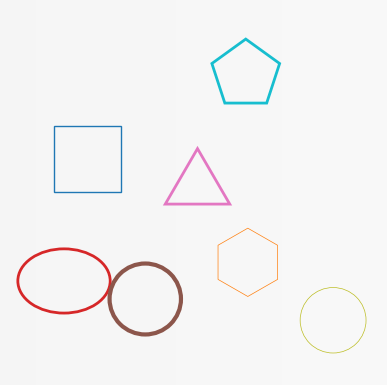[{"shape": "square", "thickness": 1, "radius": 0.43, "center": [0.225, 0.587]}, {"shape": "hexagon", "thickness": 0.5, "radius": 0.44, "center": [0.639, 0.319]}, {"shape": "oval", "thickness": 2, "radius": 0.6, "center": [0.165, 0.27]}, {"shape": "circle", "thickness": 3, "radius": 0.46, "center": [0.375, 0.223]}, {"shape": "triangle", "thickness": 2, "radius": 0.48, "center": [0.51, 0.518]}, {"shape": "circle", "thickness": 0.5, "radius": 0.43, "center": [0.86, 0.168]}, {"shape": "pentagon", "thickness": 2, "radius": 0.46, "center": [0.634, 0.807]}]